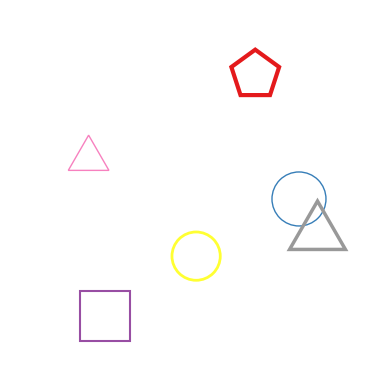[{"shape": "pentagon", "thickness": 3, "radius": 0.33, "center": [0.663, 0.806]}, {"shape": "circle", "thickness": 1, "radius": 0.35, "center": [0.777, 0.483]}, {"shape": "square", "thickness": 1.5, "radius": 0.33, "center": [0.273, 0.18]}, {"shape": "circle", "thickness": 2, "radius": 0.31, "center": [0.509, 0.335]}, {"shape": "triangle", "thickness": 1, "radius": 0.3, "center": [0.23, 0.588]}, {"shape": "triangle", "thickness": 2.5, "radius": 0.42, "center": [0.825, 0.394]}]